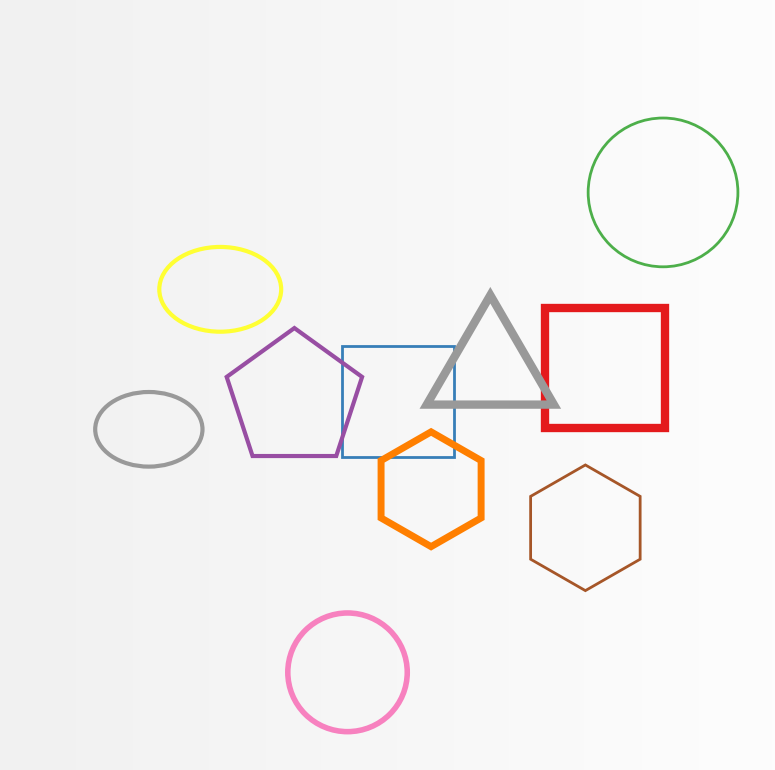[{"shape": "square", "thickness": 3, "radius": 0.39, "center": [0.78, 0.522]}, {"shape": "square", "thickness": 1, "radius": 0.36, "center": [0.514, 0.479]}, {"shape": "circle", "thickness": 1, "radius": 0.48, "center": [0.856, 0.75]}, {"shape": "pentagon", "thickness": 1.5, "radius": 0.46, "center": [0.38, 0.482]}, {"shape": "hexagon", "thickness": 2.5, "radius": 0.37, "center": [0.556, 0.365]}, {"shape": "oval", "thickness": 1.5, "radius": 0.39, "center": [0.284, 0.624]}, {"shape": "hexagon", "thickness": 1, "radius": 0.41, "center": [0.755, 0.315]}, {"shape": "circle", "thickness": 2, "radius": 0.39, "center": [0.448, 0.127]}, {"shape": "oval", "thickness": 1.5, "radius": 0.35, "center": [0.192, 0.442]}, {"shape": "triangle", "thickness": 3, "radius": 0.47, "center": [0.633, 0.522]}]